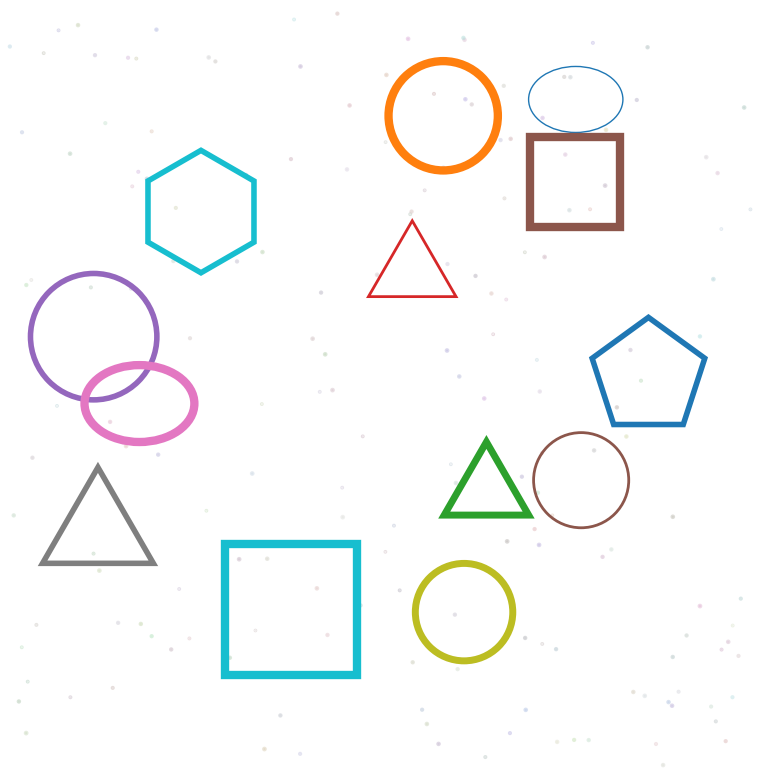[{"shape": "oval", "thickness": 0.5, "radius": 0.31, "center": [0.748, 0.871]}, {"shape": "pentagon", "thickness": 2, "radius": 0.38, "center": [0.842, 0.511]}, {"shape": "circle", "thickness": 3, "radius": 0.35, "center": [0.576, 0.85]}, {"shape": "triangle", "thickness": 2.5, "radius": 0.32, "center": [0.632, 0.363]}, {"shape": "triangle", "thickness": 1, "radius": 0.33, "center": [0.535, 0.648]}, {"shape": "circle", "thickness": 2, "radius": 0.41, "center": [0.122, 0.563]}, {"shape": "square", "thickness": 3, "radius": 0.29, "center": [0.747, 0.764]}, {"shape": "circle", "thickness": 1, "radius": 0.31, "center": [0.755, 0.376]}, {"shape": "oval", "thickness": 3, "radius": 0.36, "center": [0.181, 0.476]}, {"shape": "triangle", "thickness": 2, "radius": 0.42, "center": [0.127, 0.31]}, {"shape": "circle", "thickness": 2.5, "radius": 0.32, "center": [0.603, 0.205]}, {"shape": "hexagon", "thickness": 2, "radius": 0.4, "center": [0.261, 0.725]}, {"shape": "square", "thickness": 3, "radius": 0.43, "center": [0.378, 0.208]}]